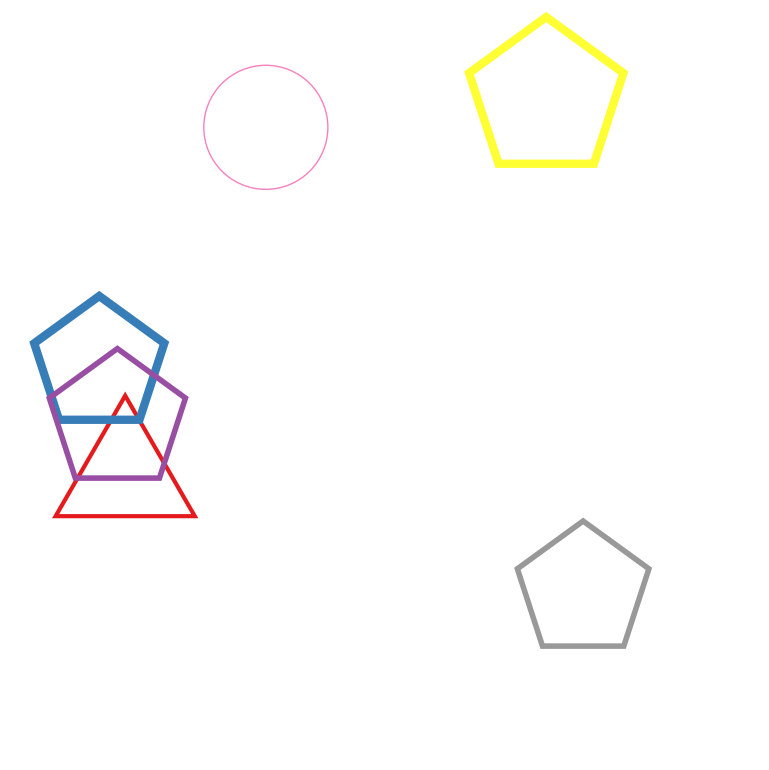[{"shape": "triangle", "thickness": 1.5, "radius": 0.52, "center": [0.163, 0.382]}, {"shape": "pentagon", "thickness": 3, "radius": 0.44, "center": [0.129, 0.527]}, {"shape": "pentagon", "thickness": 2, "radius": 0.46, "center": [0.152, 0.454]}, {"shape": "pentagon", "thickness": 3, "radius": 0.53, "center": [0.709, 0.873]}, {"shape": "circle", "thickness": 0.5, "radius": 0.4, "center": [0.345, 0.835]}, {"shape": "pentagon", "thickness": 2, "radius": 0.45, "center": [0.757, 0.234]}]